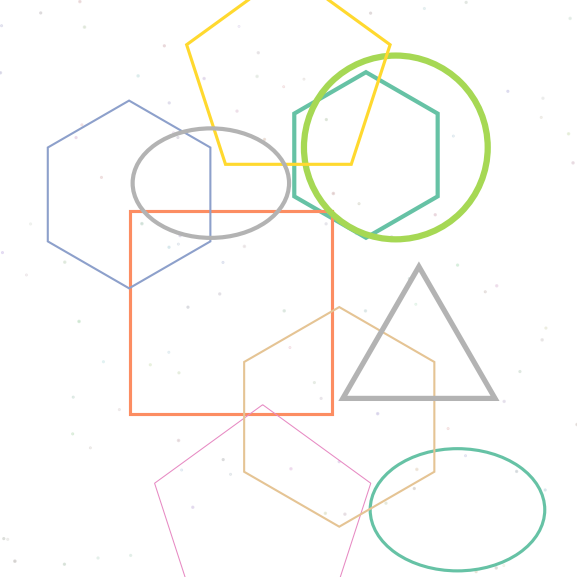[{"shape": "hexagon", "thickness": 2, "radius": 0.72, "center": [0.634, 0.731]}, {"shape": "oval", "thickness": 1.5, "radius": 0.76, "center": [0.792, 0.116]}, {"shape": "square", "thickness": 1.5, "radius": 0.88, "center": [0.4, 0.458]}, {"shape": "hexagon", "thickness": 1, "radius": 0.81, "center": [0.224, 0.662]}, {"shape": "pentagon", "thickness": 0.5, "radius": 0.98, "center": [0.455, 0.102]}, {"shape": "circle", "thickness": 3, "radius": 0.8, "center": [0.685, 0.744]}, {"shape": "pentagon", "thickness": 1.5, "radius": 0.93, "center": [0.499, 0.864]}, {"shape": "hexagon", "thickness": 1, "radius": 0.95, "center": [0.587, 0.277]}, {"shape": "oval", "thickness": 2, "radius": 0.68, "center": [0.365, 0.682]}, {"shape": "triangle", "thickness": 2.5, "radius": 0.76, "center": [0.725, 0.385]}]